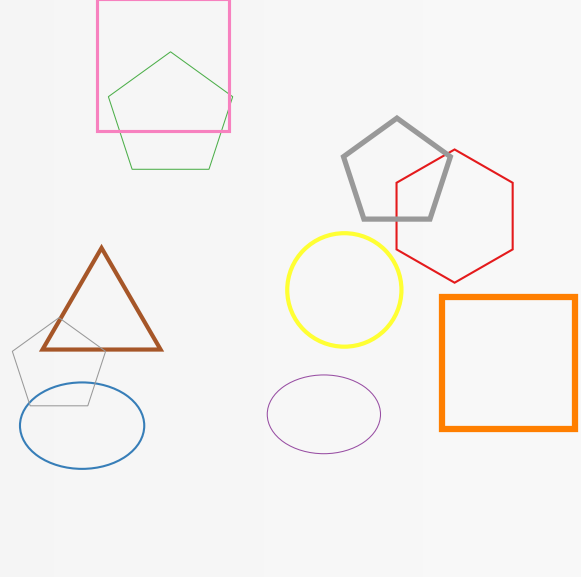[{"shape": "hexagon", "thickness": 1, "radius": 0.58, "center": [0.782, 0.625]}, {"shape": "oval", "thickness": 1, "radius": 0.53, "center": [0.141, 0.262]}, {"shape": "pentagon", "thickness": 0.5, "radius": 0.56, "center": [0.293, 0.797]}, {"shape": "oval", "thickness": 0.5, "radius": 0.49, "center": [0.557, 0.282]}, {"shape": "square", "thickness": 3, "radius": 0.57, "center": [0.876, 0.371]}, {"shape": "circle", "thickness": 2, "radius": 0.49, "center": [0.592, 0.497]}, {"shape": "triangle", "thickness": 2, "radius": 0.59, "center": [0.175, 0.452]}, {"shape": "square", "thickness": 1.5, "radius": 0.57, "center": [0.28, 0.887]}, {"shape": "pentagon", "thickness": 2.5, "radius": 0.48, "center": [0.683, 0.698]}, {"shape": "pentagon", "thickness": 0.5, "radius": 0.42, "center": [0.101, 0.365]}]